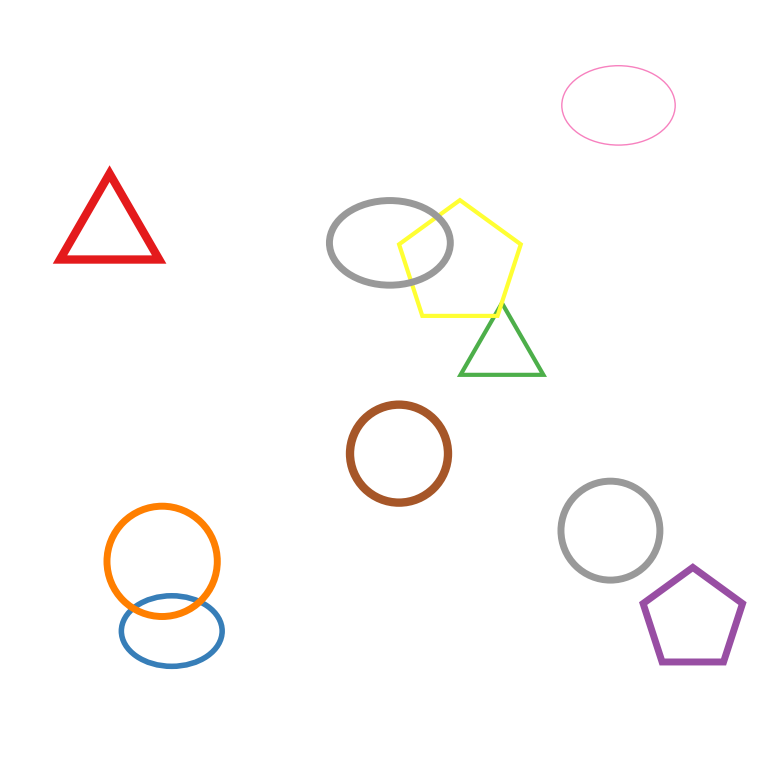[{"shape": "triangle", "thickness": 3, "radius": 0.37, "center": [0.142, 0.7]}, {"shape": "oval", "thickness": 2, "radius": 0.33, "center": [0.223, 0.18]}, {"shape": "triangle", "thickness": 1.5, "radius": 0.31, "center": [0.652, 0.544]}, {"shape": "pentagon", "thickness": 2.5, "radius": 0.34, "center": [0.9, 0.195]}, {"shape": "circle", "thickness": 2.5, "radius": 0.36, "center": [0.211, 0.271]}, {"shape": "pentagon", "thickness": 1.5, "radius": 0.42, "center": [0.597, 0.657]}, {"shape": "circle", "thickness": 3, "radius": 0.32, "center": [0.518, 0.411]}, {"shape": "oval", "thickness": 0.5, "radius": 0.37, "center": [0.803, 0.863]}, {"shape": "circle", "thickness": 2.5, "radius": 0.32, "center": [0.793, 0.311]}, {"shape": "oval", "thickness": 2.5, "radius": 0.39, "center": [0.506, 0.685]}]